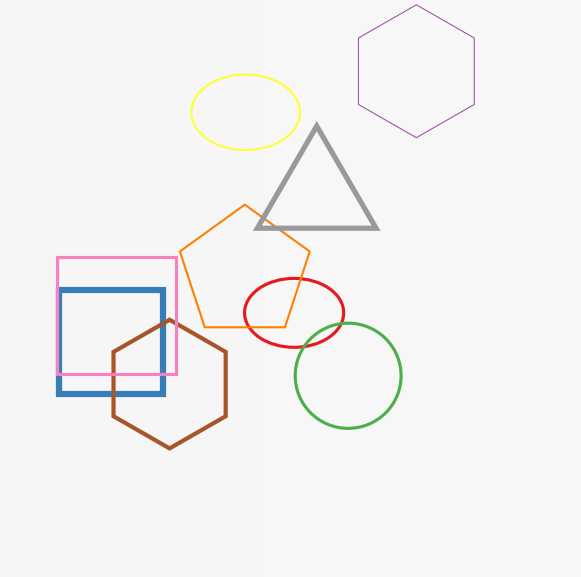[{"shape": "oval", "thickness": 1.5, "radius": 0.43, "center": [0.506, 0.457]}, {"shape": "square", "thickness": 3, "radius": 0.45, "center": [0.19, 0.407]}, {"shape": "circle", "thickness": 1.5, "radius": 0.46, "center": [0.599, 0.348]}, {"shape": "hexagon", "thickness": 0.5, "radius": 0.58, "center": [0.716, 0.876]}, {"shape": "pentagon", "thickness": 1, "radius": 0.59, "center": [0.421, 0.527]}, {"shape": "oval", "thickness": 1, "radius": 0.47, "center": [0.423, 0.805]}, {"shape": "hexagon", "thickness": 2, "radius": 0.56, "center": [0.292, 0.334]}, {"shape": "square", "thickness": 1.5, "radius": 0.51, "center": [0.2, 0.453]}, {"shape": "triangle", "thickness": 2.5, "radius": 0.59, "center": [0.545, 0.663]}]